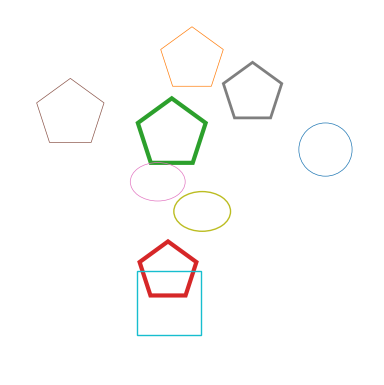[{"shape": "circle", "thickness": 0.5, "radius": 0.35, "center": [0.845, 0.612]}, {"shape": "pentagon", "thickness": 0.5, "radius": 0.43, "center": [0.499, 0.845]}, {"shape": "pentagon", "thickness": 3, "radius": 0.46, "center": [0.446, 0.652]}, {"shape": "pentagon", "thickness": 3, "radius": 0.39, "center": [0.436, 0.295]}, {"shape": "pentagon", "thickness": 0.5, "radius": 0.46, "center": [0.183, 0.704]}, {"shape": "oval", "thickness": 0.5, "radius": 0.36, "center": [0.41, 0.528]}, {"shape": "pentagon", "thickness": 2, "radius": 0.4, "center": [0.656, 0.758]}, {"shape": "oval", "thickness": 1, "radius": 0.37, "center": [0.525, 0.451]}, {"shape": "square", "thickness": 1, "radius": 0.41, "center": [0.44, 0.213]}]